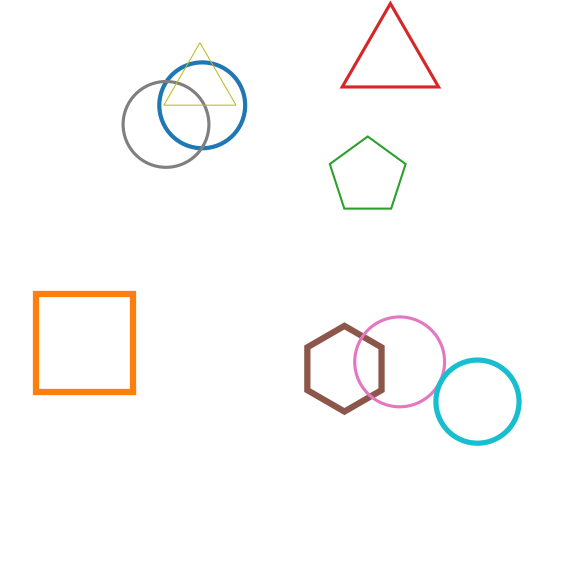[{"shape": "circle", "thickness": 2, "radius": 0.37, "center": [0.35, 0.817]}, {"shape": "square", "thickness": 3, "radius": 0.42, "center": [0.147, 0.405]}, {"shape": "pentagon", "thickness": 1, "radius": 0.35, "center": [0.637, 0.694]}, {"shape": "triangle", "thickness": 1.5, "radius": 0.48, "center": [0.676, 0.897]}, {"shape": "hexagon", "thickness": 3, "radius": 0.37, "center": [0.596, 0.361]}, {"shape": "circle", "thickness": 1.5, "radius": 0.39, "center": [0.692, 0.373]}, {"shape": "circle", "thickness": 1.5, "radius": 0.37, "center": [0.287, 0.784]}, {"shape": "triangle", "thickness": 0.5, "radius": 0.36, "center": [0.346, 0.853]}, {"shape": "circle", "thickness": 2.5, "radius": 0.36, "center": [0.827, 0.304]}]